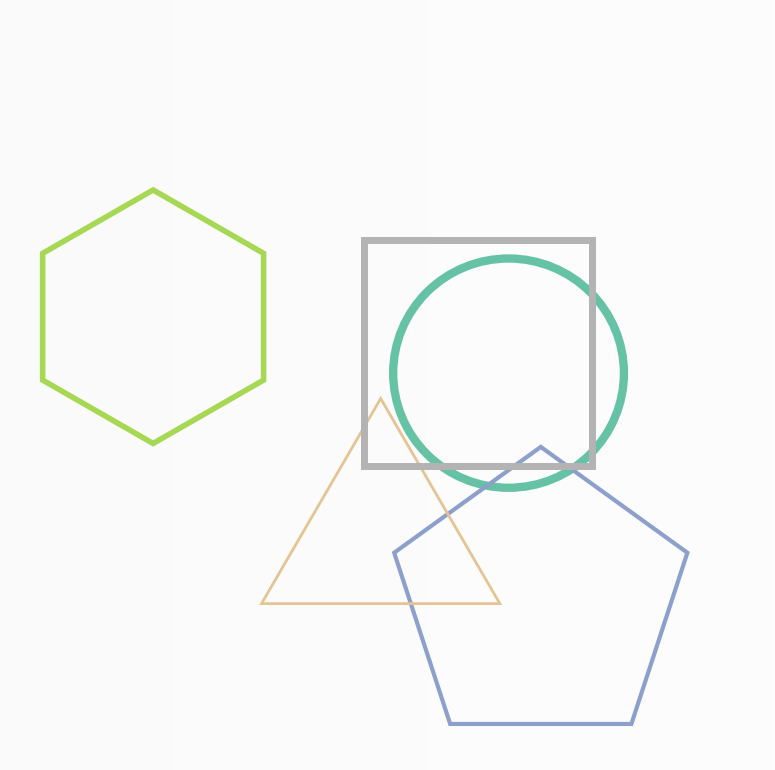[{"shape": "circle", "thickness": 3, "radius": 0.74, "center": [0.656, 0.515]}, {"shape": "pentagon", "thickness": 1.5, "radius": 0.99, "center": [0.698, 0.221]}, {"shape": "hexagon", "thickness": 2, "radius": 0.82, "center": [0.198, 0.589]}, {"shape": "triangle", "thickness": 1, "radius": 0.89, "center": [0.491, 0.305]}, {"shape": "square", "thickness": 2.5, "radius": 0.73, "center": [0.616, 0.542]}]